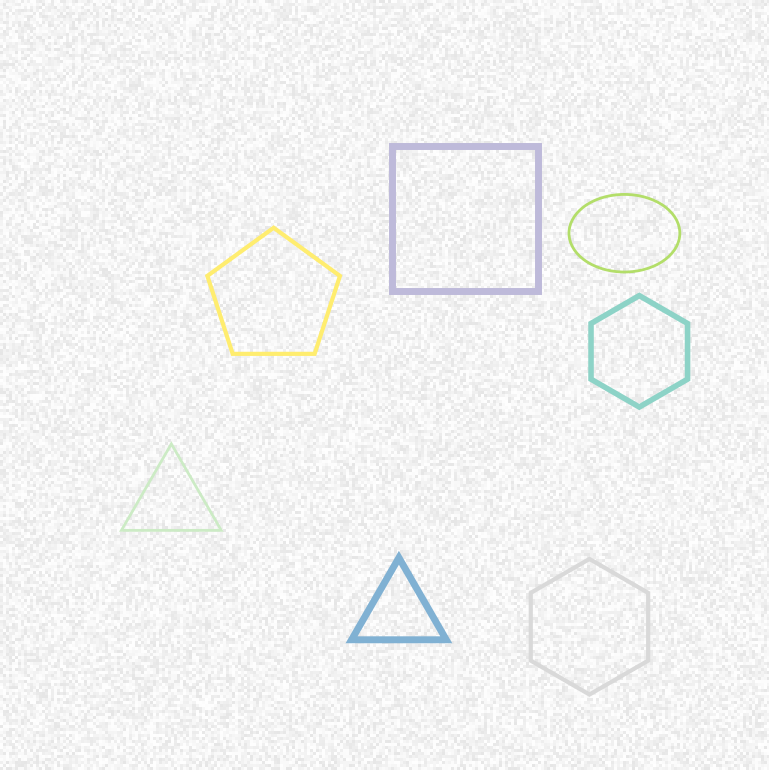[{"shape": "hexagon", "thickness": 2, "radius": 0.36, "center": [0.83, 0.544]}, {"shape": "square", "thickness": 2.5, "radius": 0.47, "center": [0.604, 0.716]}, {"shape": "triangle", "thickness": 2.5, "radius": 0.36, "center": [0.518, 0.205]}, {"shape": "oval", "thickness": 1, "radius": 0.36, "center": [0.811, 0.697]}, {"shape": "hexagon", "thickness": 1.5, "radius": 0.44, "center": [0.766, 0.186]}, {"shape": "triangle", "thickness": 1, "radius": 0.37, "center": [0.223, 0.349]}, {"shape": "pentagon", "thickness": 1.5, "radius": 0.45, "center": [0.355, 0.614]}]